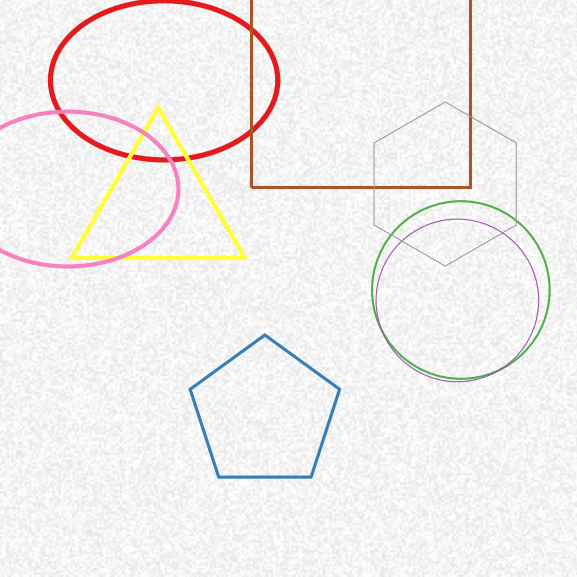[{"shape": "oval", "thickness": 2.5, "radius": 0.98, "center": [0.284, 0.86]}, {"shape": "pentagon", "thickness": 1.5, "radius": 0.68, "center": [0.459, 0.283]}, {"shape": "circle", "thickness": 1, "radius": 0.77, "center": [0.798, 0.497]}, {"shape": "circle", "thickness": 0.5, "radius": 0.7, "center": [0.792, 0.479]}, {"shape": "triangle", "thickness": 2, "radius": 0.87, "center": [0.274, 0.639]}, {"shape": "square", "thickness": 1.5, "radius": 0.95, "center": [0.624, 0.865]}, {"shape": "oval", "thickness": 2, "radius": 0.96, "center": [0.117, 0.672]}, {"shape": "hexagon", "thickness": 0.5, "radius": 0.71, "center": [0.771, 0.681]}]